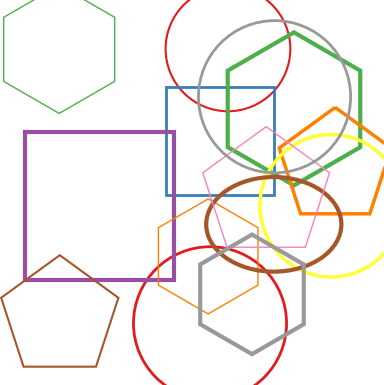[{"shape": "circle", "thickness": 1.5, "radius": 0.81, "center": [0.592, 0.873]}, {"shape": "circle", "thickness": 2, "radius": 0.99, "center": [0.545, 0.16]}, {"shape": "square", "thickness": 2, "radius": 0.7, "center": [0.571, 0.634]}, {"shape": "hexagon", "thickness": 3, "radius": 0.99, "center": [0.764, 0.717]}, {"shape": "hexagon", "thickness": 1, "radius": 0.83, "center": [0.154, 0.872]}, {"shape": "square", "thickness": 3, "radius": 0.97, "center": [0.258, 0.465]}, {"shape": "pentagon", "thickness": 2.5, "radius": 0.76, "center": [0.871, 0.568]}, {"shape": "hexagon", "thickness": 1, "radius": 0.75, "center": [0.541, 0.334]}, {"shape": "circle", "thickness": 2.5, "radius": 0.93, "center": [0.86, 0.466]}, {"shape": "pentagon", "thickness": 1.5, "radius": 0.8, "center": [0.155, 0.177]}, {"shape": "oval", "thickness": 3, "radius": 0.88, "center": [0.711, 0.417]}, {"shape": "pentagon", "thickness": 1, "radius": 0.87, "center": [0.691, 0.498]}, {"shape": "circle", "thickness": 2, "radius": 0.99, "center": [0.713, 0.749]}, {"shape": "hexagon", "thickness": 3, "radius": 0.78, "center": [0.655, 0.235]}]